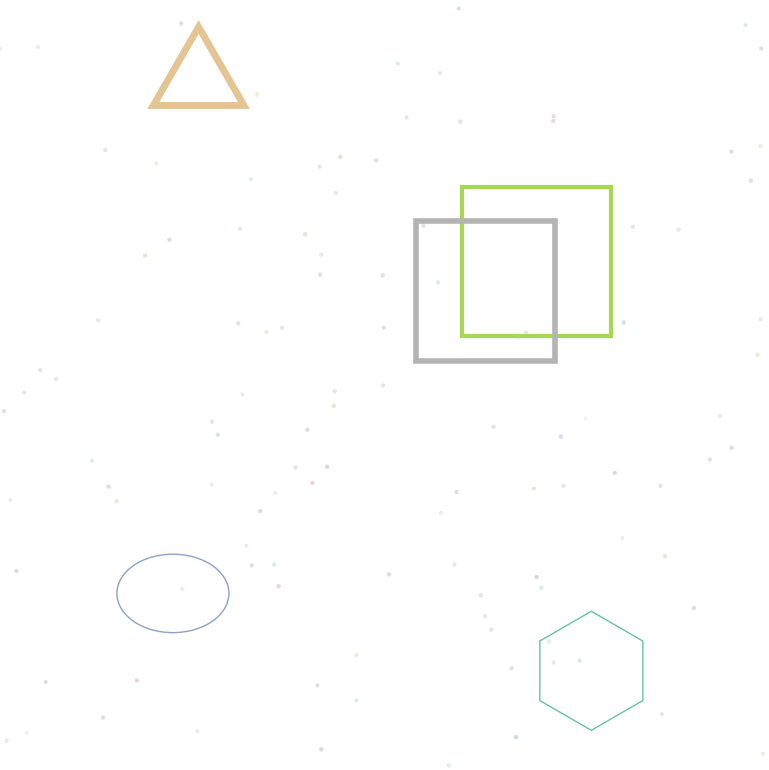[{"shape": "hexagon", "thickness": 0.5, "radius": 0.39, "center": [0.768, 0.129]}, {"shape": "oval", "thickness": 0.5, "radius": 0.36, "center": [0.225, 0.229]}, {"shape": "square", "thickness": 1.5, "radius": 0.48, "center": [0.697, 0.66]}, {"shape": "triangle", "thickness": 2.5, "radius": 0.34, "center": [0.258, 0.897]}, {"shape": "square", "thickness": 2, "radius": 0.45, "center": [0.631, 0.622]}]